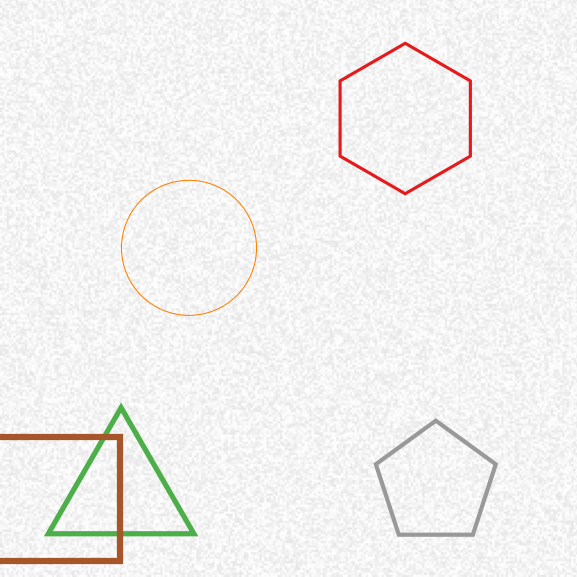[{"shape": "hexagon", "thickness": 1.5, "radius": 0.65, "center": [0.702, 0.794]}, {"shape": "triangle", "thickness": 2.5, "radius": 0.73, "center": [0.21, 0.148]}, {"shape": "circle", "thickness": 0.5, "radius": 0.58, "center": [0.327, 0.57]}, {"shape": "square", "thickness": 3, "radius": 0.54, "center": [0.101, 0.135]}, {"shape": "pentagon", "thickness": 2, "radius": 0.55, "center": [0.755, 0.162]}]